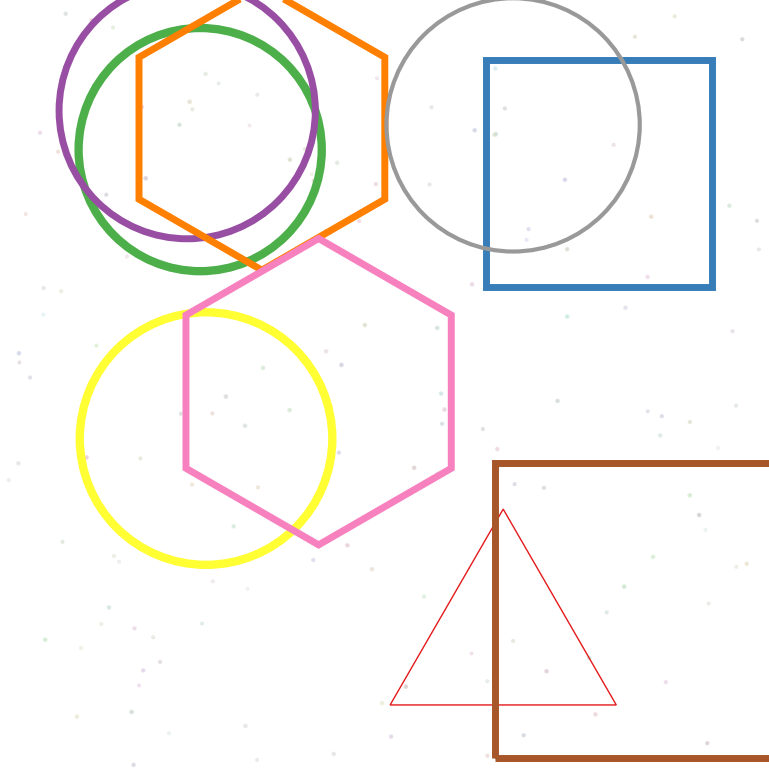[{"shape": "triangle", "thickness": 0.5, "radius": 0.85, "center": [0.654, 0.169]}, {"shape": "square", "thickness": 2.5, "radius": 0.74, "center": [0.778, 0.774]}, {"shape": "circle", "thickness": 3, "radius": 0.79, "center": [0.26, 0.806]}, {"shape": "circle", "thickness": 2.5, "radius": 0.83, "center": [0.243, 0.856]}, {"shape": "hexagon", "thickness": 2.5, "radius": 0.92, "center": [0.34, 0.833]}, {"shape": "circle", "thickness": 3, "radius": 0.82, "center": [0.268, 0.43]}, {"shape": "square", "thickness": 2.5, "radius": 0.96, "center": [0.833, 0.207]}, {"shape": "hexagon", "thickness": 2.5, "radius": 0.99, "center": [0.414, 0.491]}, {"shape": "circle", "thickness": 1.5, "radius": 0.82, "center": [0.666, 0.838]}]